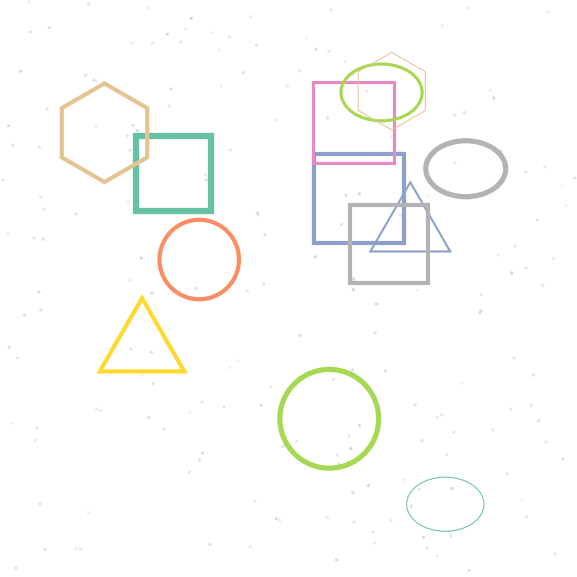[{"shape": "square", "thickness": 3, "radius": 0.33, "center": [0.301, 0.698]}, {"shape": "oval", "thickness": 0.5, "radius": 0.33, "center": [0.771, 0.126]}, {"shape": "circle", "thickness": 2, "radius": 0.34, "center": [0.345, 0.55]}, {"shape": "square", "thickness": 2, "radius": 0.39, "center": [0.622, 0.656]}, {"shape": "triangle", "thickness": 1, "radius": 0.4, "center": [0.711, 0.604]}, {"shape": "square", "thickness": 1.5, "radius": 0.35, "center": [0.612, 0.788]}, {"shape": "oval", "thickness": 1.5, "radius": 0.35, "center": [0.661, 0.839]}, {"shape": "circle", "thickness": 2.5, "radius": 0.43, "center": [0.57, 0.274]}, {"shape": "triangle", "thickness": 2, "radius": 0.42, "center": [0.246, 0.398]}, {"shape": "hexagon", "thickness": 2, "radius": 0.43, "center": [0.181, 0.769]}, {"shape": "hexagon", "thickness": 0.5, "radius": 0.34, "center": [0.678, 0.841]}, {"shape": "oval", "thickness": 2.5, "radius": 0.35, "center": [0.806, 0.707]}, {"shape": "square", "thickness": 2, "radius": 0.34, "center": [0.674, 0.576]}]